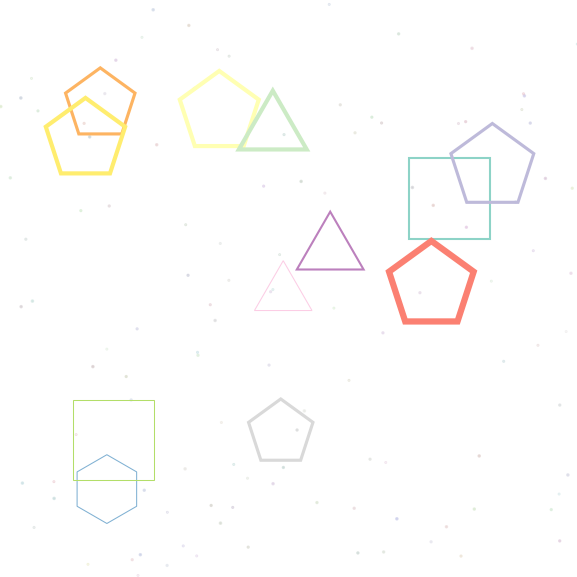[{"shape": "square", "thickness": 1, "radius": 0.35, "center": [0.778, 0.656]}, {"shape": "pentagon", "thickness": 2, "radius": 0.36, "center": [0.38, 0.804]}, {"shape": "pentagon", "thickness": 1.5, "radius": 0.38, "center": [0.853, 0.71]}, {"shape": "pentagon", "thickness": 3, "radius": 0.39, "center": [0.747, 0.505]}, {"shape": "hexagon", "thickness": 0.5, "radius": 0.3, "center": [0.185, 0.152]}, {"shape": "pentagon", "thickness": 1.5, "radius": 0.32, "center": [0.174, 0.818]}, {"shape": "square", "thickness": 0.5, "radius": 0.35, "center": [0.196, 0.237]}, {"shape": "triangle", "thickness": 0.5, "radius": 0.29, "center": [0.49, 0.49]}, {"shape": "pentagon", "thickness": 1.5, "radius": 0.29, "center": [0.486, 0.25]}, {"shape": "triangle", "thickness": 1, "radius": 0.33, "center": [0.572, 0.566]}, {"shape": "triangle", "thickness": 2, "radius": 0.34, "center": [0.472, 0.774]}, {"shape": "pentagon", "thickness": 2, "radius": 0.36, "center": [0.148, 0.757]}]